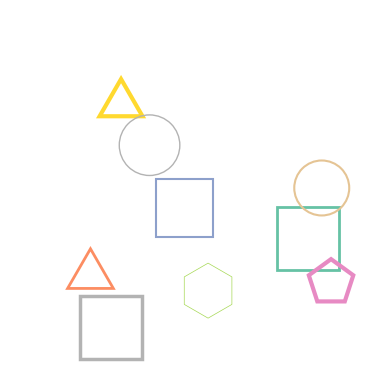[{"shape": "square", "thickness": 2, "radius": 0.41, "center": [0.8, 0.38]}, {"shape": "triangle", "thickness": 2, "radius": 0.34, "center": [0.235, 0.285]}, {"shape": "square", "thickness": 1.5, "radius": 0.37, "center": [0.479, 0.459]}, {"shape": "pentagon", "thickness": 3, "radius": 0.3, "center": [0.86, 0.266]}, {"shape": "hexagon", "thickness": 0.5, "radius": 0.36, "center": [0.54, 0.245]}, {"shape": "triangle", "thickness": 3, "radius": 0.32, "center": [0.314, 0.73]}, {"shape": "circle", "thickness": 1.5, "radius": 0.36, "center": [0.836, 0.512]}, {"shape": "circle", "thickness": 1, "radius": 0.39, "center": [0.388, 0.623]}, {"shape": "square", "thickness": 2.5, "radius": 0.41, "center": [0.288, 0.15]}]